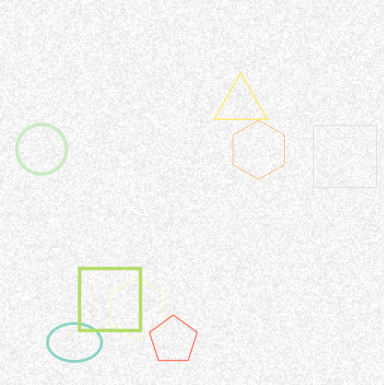[{"shape": "oval", "thickness": 2, "radius": 0.35, "center": [0.194, 0.11]}, {"shape": "hexagon", "thickness": 0.5, "radius": 0.41, "center": [0.359, 0.197]}, {"shape": "pentagon", "thickness": 1, "radius": 0.33, "center": [0.45, 0.116]}, {"shape": "hexagon", "thickness": 0.5, "radius": 0.39, "center": [0.672, 0.611]}, {"shape": "square", "thickness": 2.5, "radius": 0.4, "center": [0.285, 0.223]}, {"shape": "square", "thickness": 0.5, "radius": 0.4, "center": [0.895, 0.594]}, {"shape": "circle", "thickness": 2.5, "radius": 0.32, "center": [0.108, 0.612]}, {"shape": "triangle", "thickness": 1, "radius": 0.4, "center": [0.625, 0.73]}]